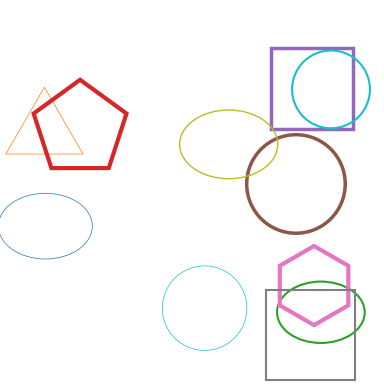[{"shape": "oval", "thickness": 0.5, "radius": 0.61, "center": [0.118, 0.413]}, {"shape": "triangle", "thickness": 0.5, "radius": 0.58, "center": [0.115, 0.658]}, {"shape": "oval", "thickness": 1.5, "radius": 0.57, "center": [0.833, 0.189]}, {"shape": "pentagon", "thickness": 3, "radius": 0.63, "center": [0.208, 0.666]}, {"shape": "square", "thickness": 2.5, "radius": 0.53, "center": [0.81, 0.769]}, {"shape": "circle", "thickness": 2.5, "radius": 0.64, "center": [0.769, 0.522]}, {"shape": "hexagon", "thickness": 3, "radius": 0.51, "center": [0.816, 0.258]}, {"shape": "square", "thickness": 1.5, "radius": 0.58, "center": [0.807, 0.131]}, {"shape": "oval", "thickness": 1, "radius": 0.64, "center": [0.594, 0.625]}, {"shape": "circle", "thickness": 1.5, "radius": 0.51, "center": [0.86, 0.768]}, {"shape": "circle", "thickness": 0.5, "radius": 0.55, "center": [0.531, 0.2]}]